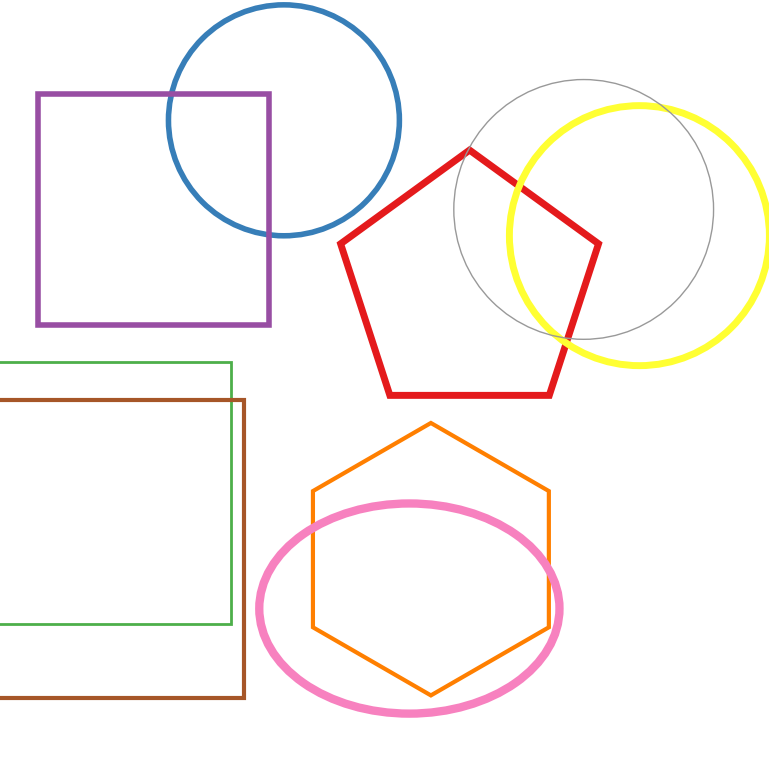[{"shape": "pentagon", "thickness": 2.5, "radius": 0.88, "center": [0.61, 0.629]}, {"shape": "circle", "thickness": 2, "radius": 0.75, "center": [0.369, 0.844]}, {"shape": "square", "thickness": 1, "radius": 0.85, "center": [0.13, 0.36]}, {"shape": "square", "thickness": 2, "radius": 0.75, "center": [0.199, 0.728]}, {"shape": "hexagon", "thickness": 1.5, "radius": 0.88, "center": [0.56, 0.274]}, {"shape": "circle", "thickness": 2.5, "radius": 0.84, "center": [0.83, 0.694]}, {"shape": "square", "thickness": 1.5, "radius": 0.97, "center": [0.122, 0.287]}, {"shape": "oval", "thickness": 3, "radius": 0.97, "center": [0.532, 0.21]}, {"shape": "circle", "thickness": 0.5, "radius": 0.84, "center": [0.758, 0.728]}]